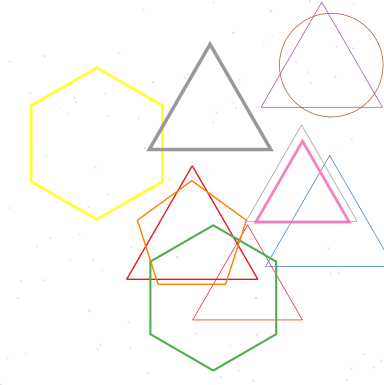[{"shape": "triangle", "thickness": 1, "radius": 0.98, "center": [0.499, 0.373]}, {"shape": "triangle", "thickness": 0.5, "radius": 0.82, "center": [0.643, 0.251]}, {"shape": "triangle", "thickness": 0.5, "radius": 0.96, "center": [0.856, 0.404]}, {"shape": "hexagon", "thickness": 1.5, "radius": 0.94, "center": [0.554, 0.226]}, {"shape": "triangle", "thickness": 0.5, "radius": 0.91, "center": [0.836, 0.812]}, {"shape": "pentagon", "thickness": 1, "radius": 0.74, "center": [0.498, 0.382]}, {"shape": "hexagon", "thickness": 2, "radius": 0.98, "center": [0.251, 0.627]}, {"shape": "circle", "thickness": 0.5, "radius": 0.67, "center": [0.86, 0.831]}, {"shape": "triangle", "thickness": 2, "radius": 0.7, "center": [0.786, 0.493]}, {"shape": "triangle", "thickness": 2.5, "radius": 0.91, "center": [0.546, 0.703]}, {"shape": "triangle", "thickness": 0.5, "radius": 0.83, "center": [0.783, 0.509]}]